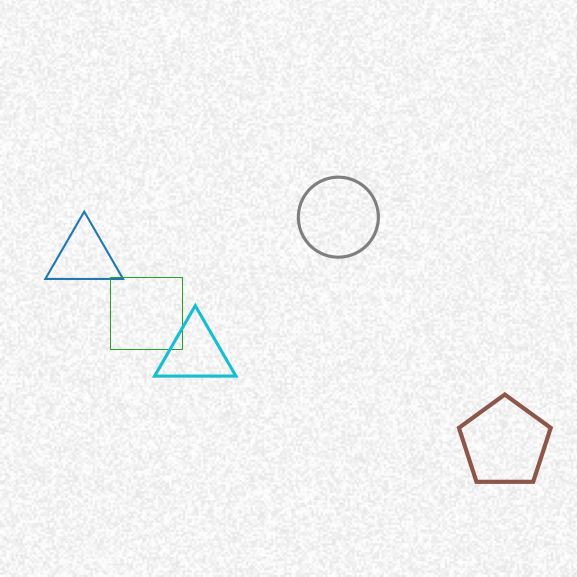[{"shape": "triangle", "thickness": 1, "radius": 0.39, "center": [0.146, 0.555]}, {"shape": "square", "thickness": 0.5, "radius": 0.31, "center": [0.253, 0.457]}, {"shape": "pentagon", "thickness": 2, "radius": 0.42, "center": [0.874, 0.232]}, {"shape": "circle", "thickness": 1.5, "radius": 0.35, "center": [0.586, 0.623]}, {"shape": "triangle", "thickness": 1.5, "radius": 0.41, "center": [0.338, 0.389]}]